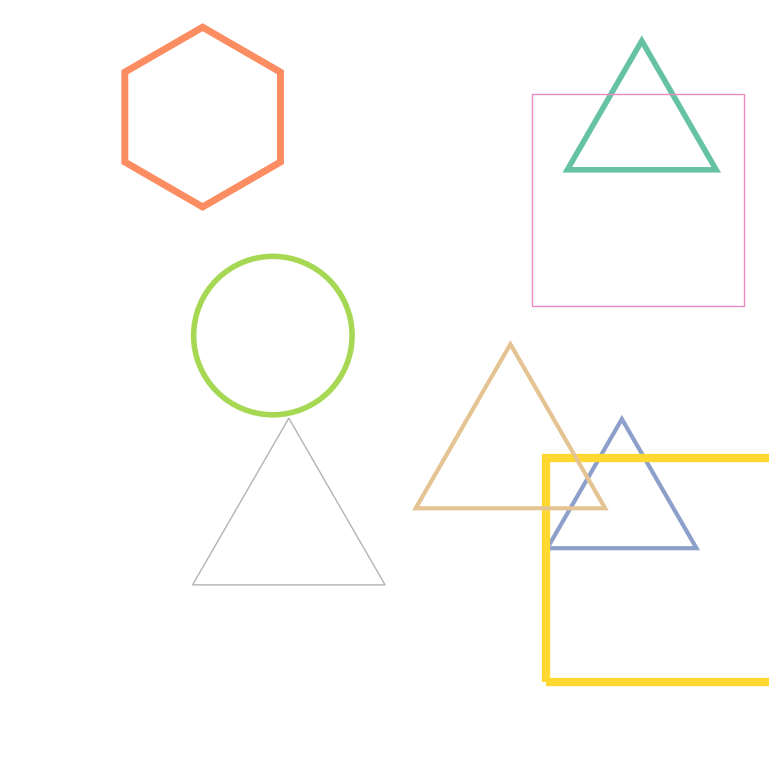[{"shape": "triangle", "thickness": 2, "radius": 0.56, "center": [0.833, 0.835]}, {"shape": "hexagon", "thickness": 2.5, "radius": 0.58, "center": [0.263, 0.848]}, {"shape": "triangle", "thickness": 1.5, "radius": 0.56, "center": [0.808, 0.344]}, {"shape": "square", "thickness": 0.5, "radius": 0.69, "center": [0.828, 0.74]}, {"shape": "circle", "thickness": 2, "radius": 0.51, "center": [0.354, 0.564]}, {"shape": "square", "thickness": 3, "radius": 0.73, "center": [0.855, 0.259]}, {"shape": "triangle", "thickness": 1.5, "radius": 0.71, "center": [0.663, 0.411]}, {"shape": "triangle", "thickness": 0.5, "radius": 0.72, "center": [0.375, 0.313]}]